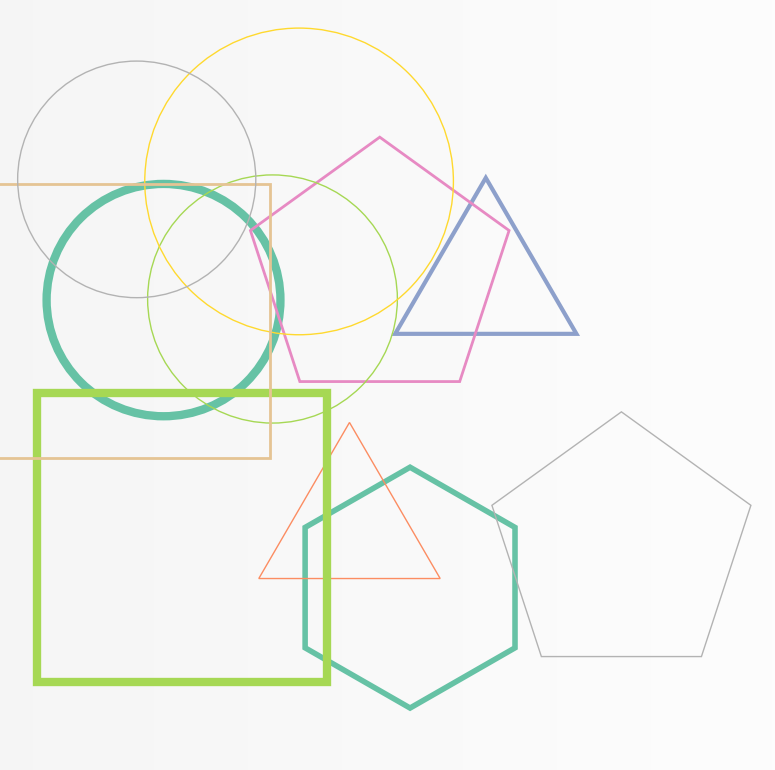[{"shape": "circle", "thickness": 3, "radius": 0.75, "center": [0.211, 0.61]}, {"shape": "hexagon", "thickness": 2, "radius": 0.78, "center": [0.529, 0.237]}, {"shape": "triangle", "thickness": 0.5, "radius": 0.68, "center": [0.451, 0.316]}, {"shape": "triangle", "thickness": 1.5, "radius": 0.68, "center": [0.627, 0.634]}, {"shape": "pentagon", "thickness": 1, "radius": 0.88, "center": [0.49, 0.646]}, {"shape": "square", "thickness": 3, "radius": 0.94, "center": [0.235, 0.302]}, {"shape": "circle", "thickness": 0.5, "radius": 0.81, "center": [0.352, 0.612]}, {"shape": "circle", "thickness": 0.5, "radius": 1.0, "center": [0.386, 0.764]}, {"shape": "square", "thickness": 1, "radius": 0.89, "center": [0.17, 0.583]}, {"shape": "pentagon", "thickness": 0.5, "radius": 0.88, "center": [0.802, 0.289]}, {"shape": "circle", "thickness": 0.5, "radius": 0.77, "center": [0.176, 0.767]}]